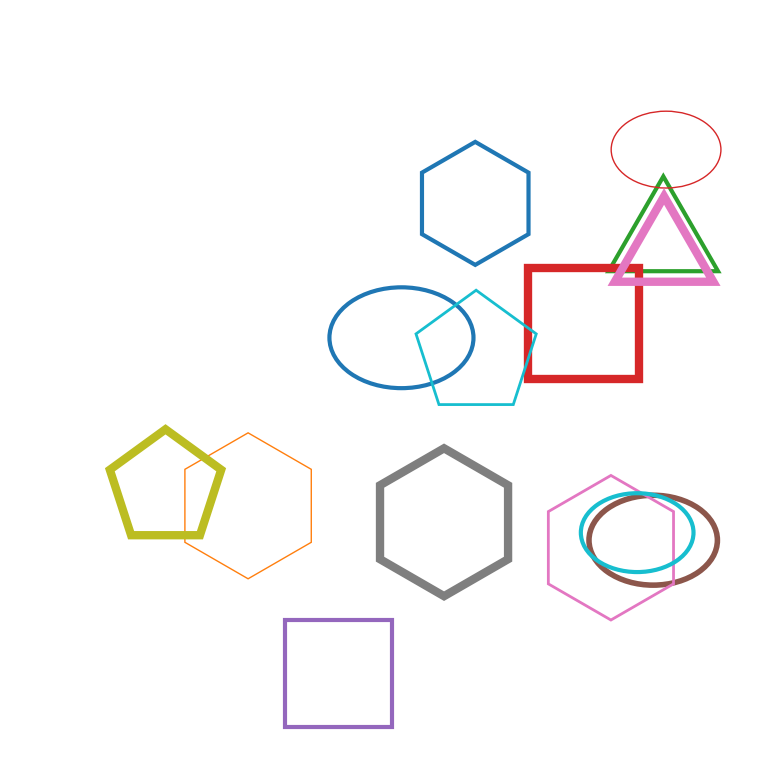[{"shape": "oval", "thickness": 1.5, "radius": 0.47, "center": [0.521, 0.561]}, {"shape": "hexagon", "thickness": 1.5, "radius": 0.4, "center": [0.617, 0.736]}, {"shape": "hexagon", "thickness": 0.5, "radius": 0.47, "center": [0.322, 0.343]}, {"shape": "triangle", "thickness": 1.5, "radius": 0.41, "center": [0.861, 0.689]}, {"shape": "oval", "thickness": 0.5, "radius": 0.36, "center": [0.865, 0.806]}, {"shape": "square", "thickness": 3, "radius": 0.36, "center": [0.757, 0.58]}, {"shape": "square", "thickness": 1.5, "radius": 0.35, "center": [0.44, 0.125]}, {"shape": "oval", "thickness": 2, "radius": 0.42, "center": [0.848, 0.298]}, {"shape": "triangle", "thickness": 3, "radius": 0.37, "center": [0.862, 0.671]}, {"shape": "hexagon", "thickness": 1, "radius": 0.47, "center": [0.793, 0.289]}, {"shape": "hexagon", "thickness": 3, "radius": 0.48, "center": [0.577, 0.322]}, {"shape": "pentagon", "thickness": 3, "radius": 0.38, "center": [0.215, 0.366]}, {"shape": "pentagon", "thickness": 1, "radius": 0.41, "center": [0.618, 0.541]}, {"shape": "oval", "thickness": 1.5, "radius": 0.37, "center": [0.827, 0.308]}]